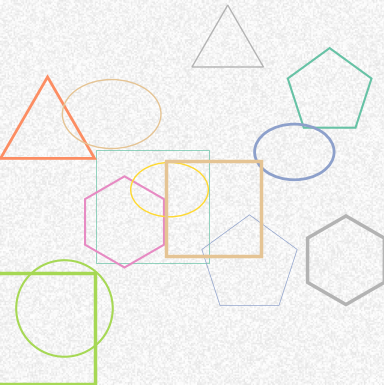[{"shape": "square", "thickness": 0.5, "radius": 0.73, "center": [0.397, 0.464]}, {"shape": "pentagon", "thickness": 1.5, "radius": 0.57, "center": [0.856, 0.761]}, {"shape": "triangle", "thickness": 2, "radius": 0.71, "center": [0.124, 0.659]}, {"shape": "pentagon", "thickness": 0.5, "radius": 0.65, "center": [0.648, 0.312]}, {"shape": "oval", "thickness": 2, "radius": 0.52, "center": [0.765, 0.605]}, {"shape": "hexagon", "thickness": 1.5, "radius": 0.59, "center": [0.323, 0.424]}, {"shape": "square", "thickness": 2.5, "radius": 0.72, "center": [0.103, 0.146]}, {"shape": "circle", "thickness": 1.5, "radius": 0.63, "center": [0.167, 0.199]}, {"shape": "oval", "thickness": 1, "radius": 0.5, "center": [0.44, 0.507]}, {"shape": "oval", "thickness": 1, "radius": 0.64, "center": [0.29, 0.704]}, {"shape": "square", "thickness": 2.5, "radius": 0.61, "center": [0.554, 0.459]}, {"shape": "hexagon", "thickness": 2.5, "radius": 0.58, "center": [0.899, 0.324]}, {"shape": "triangle", "thickness": 1, "radius": 0.54, "center": [0.592, 0.88]}]